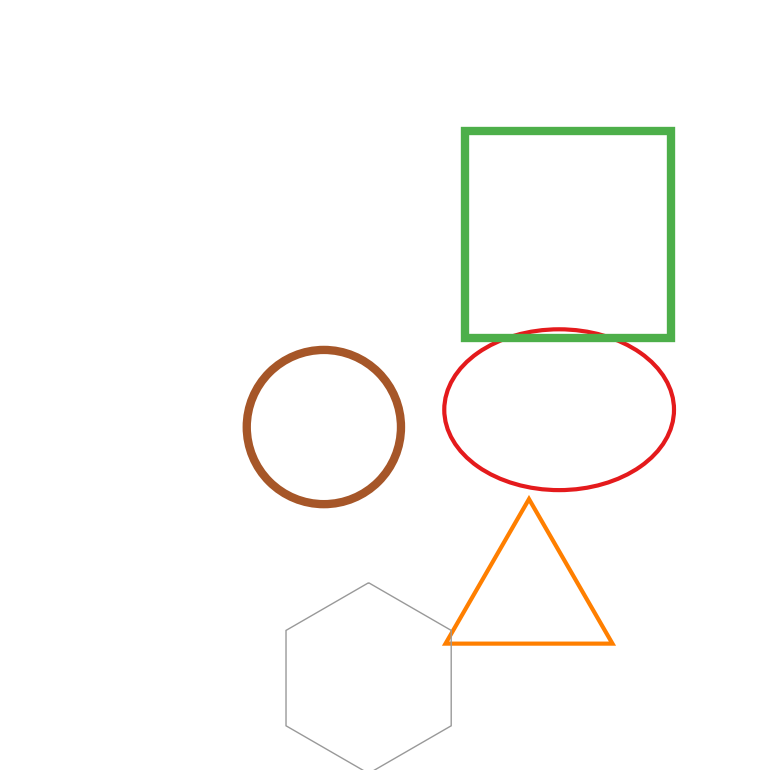[{"shape": "oval", "thickness": 1.5, "radius": 0.75, "center": [0.726, 0.468]}, {"shape": "square", "thickness": 3, "radius": 0.67, "center": [0.738, 0.695]}, {"shape": "triangle", "thickness": 1.5, "radius": 0.63, "center": [0.687, 0.227]}, {"shape": "circle", "thickness": 3, "radius": 0.5, "center": [0.421, 0.445]}, {"shape": "hexagon", "thickness": 0.5, "radius": 0.62, "center": [0.479, 0.119]}]